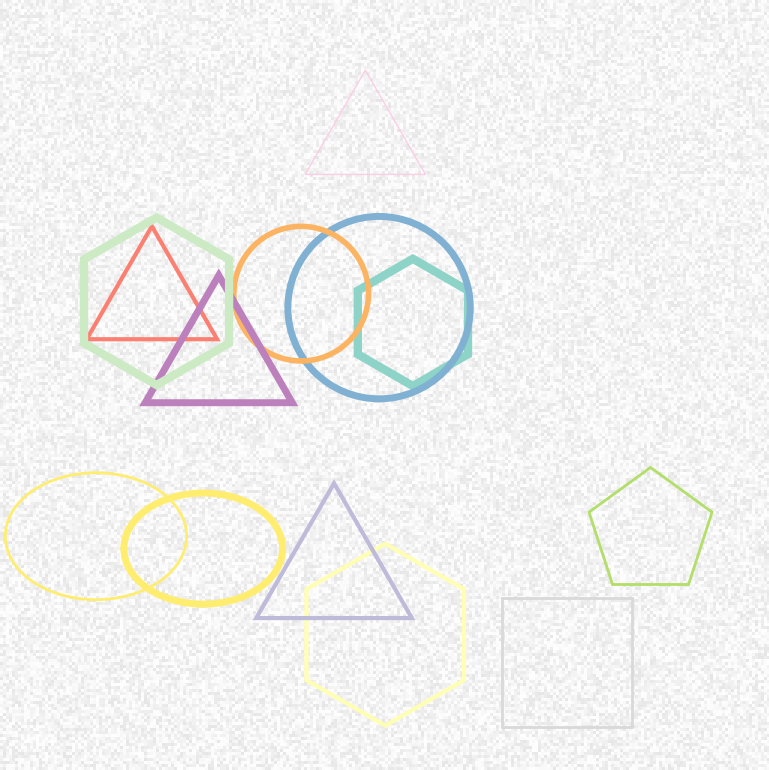[{"shape": "hexagon", "thickness": 3, "radius": 0.41, "center": [0.536, 0.581]}, {"shape": "hexagon", "thickness": 1.5, "radius": 0.59, "center": [0.5, 0.176]}, {"shape": "triangle", "thickness": 1.5, "radius": 0.58, "center": [0.434, 0.256]}, {"shape": "triangle", "thickness": 1.5, "radius": 0.49, "center": [0.197, 0.608]}, {"shape": "circle", "thickness": 2.5, "radius": 0.59, "center": [0.492, 0.6]}, {"shape": "circle", "thickness": 2, "radius": 0.44, "center": [0.391, 0.619]}, {"shape": "pentagon", "thickness": 1, "radius": 0.42, "center": [0.845, 0.309]}, {"shape": "triangle", "thickness": 0.5, "radius": 0.45, "center": [0.474, 0.819]}, {"shape": "square", "thickness": 1, "radius": 0.42, "center": [0.736, 0.14]}, {"shape": "triangle", "thickness": 2.5, "radius": 0.55, "center": [0.284, 0.532]}, {"shape": "hexagon", "thickness": 3, "radius": 0.54, "center": [0.203, 0.609]}, {"shape": "oval", "thickness": 2.5, "radius": 0.52, "center": [0.264, 0.288]}, {"shape": "oval", "thickness": 1, "radius": 0.59, "center": [0.125, 0.304]}]